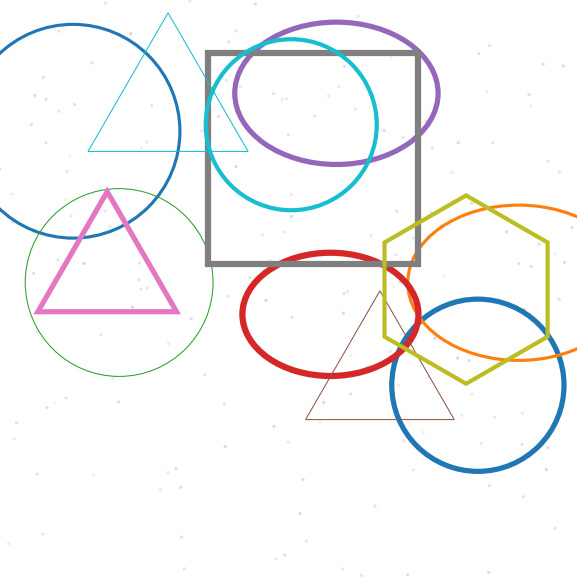[{"shape": "circle", "thickness": 1.5, "radius": 0.93, "center": [0.126, 0.772]}, {"shape": "circle", "thickness": 2.5, "radius": 0.75, "center": [0.828, 0.332]}, {"shape": "oval", "thickness": 1.5, "radius": 0.96, "center": [0.898, 0.509]}, {"shape": "circle", "thickness": 0.5, "radius": 0.81, "center": [0.206, 0.51]}, {"shape": "oval", "thickness": 3, "radius": 0.76, "center": [0.572, 0.455]}, {"shape": "oval", "thickness": 2.5, "radius": 0.88, "center": [0.583, 0.838]}, {"shape": "triangle", "thickness": 0.5, "radius": 0.74, "center": [0.658, 0.347]}, {"shape": "triangle", "thickness": 2.5, "radius": 0.69, "center": [0.186, 0.529]}, {"shape": "square", "thickness": 3, "radius": 0.91, "center": [0.542, 0.724]}, {"shape": "hexagon", "thickness": 2, "radius": 0.82, "center": [0.807, 0.498]}, {"shape": "triangle", "thickness": 0.5, "radius": 0.8, "center": [0.291, 0.817]}, {"shape": "circle", "thickness": 2, "radius": 0.74, "center": [0.504, 0.783]}]